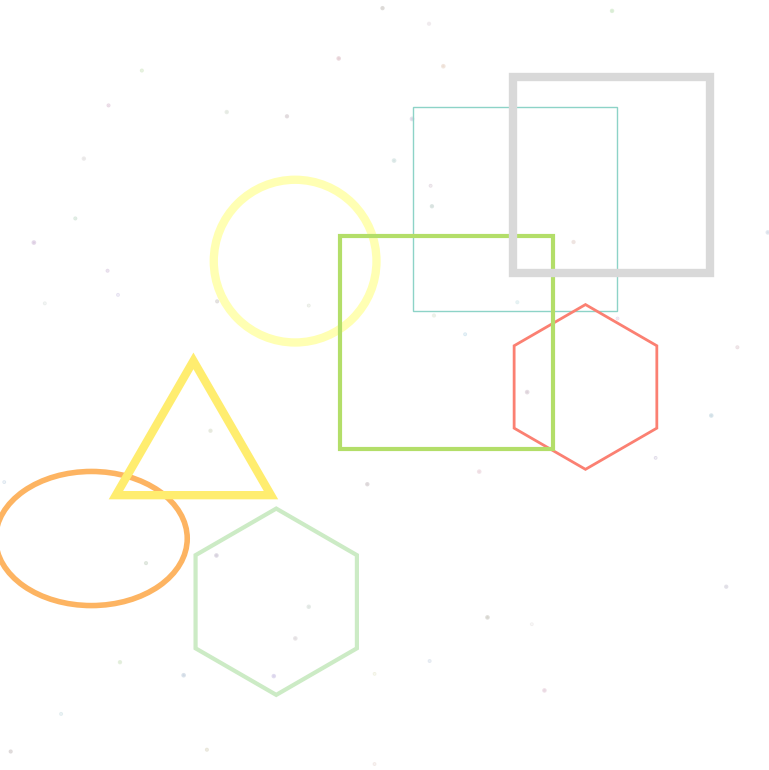[{"shape": "square", "thickness": 0.5, "radius": 0.66, "center": [0.669, 0.729]}, {"shape": "circle", "thickness": 3, "radius": 0.53, "center": [0.383, 0.661]}, {"shape": "hexagon", "thickness": 1, "radius": 0.53, "center": [0.76, 0.497]}, {"shape": "oval", "thickness": 2, "radius": 0.62, "center": [0.119, 0.301]}, {"shape": "square", "thickness": 1.5, "radius": 0.69, "center": [0.58, 0.555]}, {"shape": "square", "thickness": 3, "radius": 0.64, "center": [0.794, 0.773]}, {"shape": "hexagon", "thickness": 1.5, "radius": 0.6, "center": [0.359, 0.219]}, {"shape": "triangle", "thickness": 3, "radius": 0.58, "center": [0.251, 0.415]}]